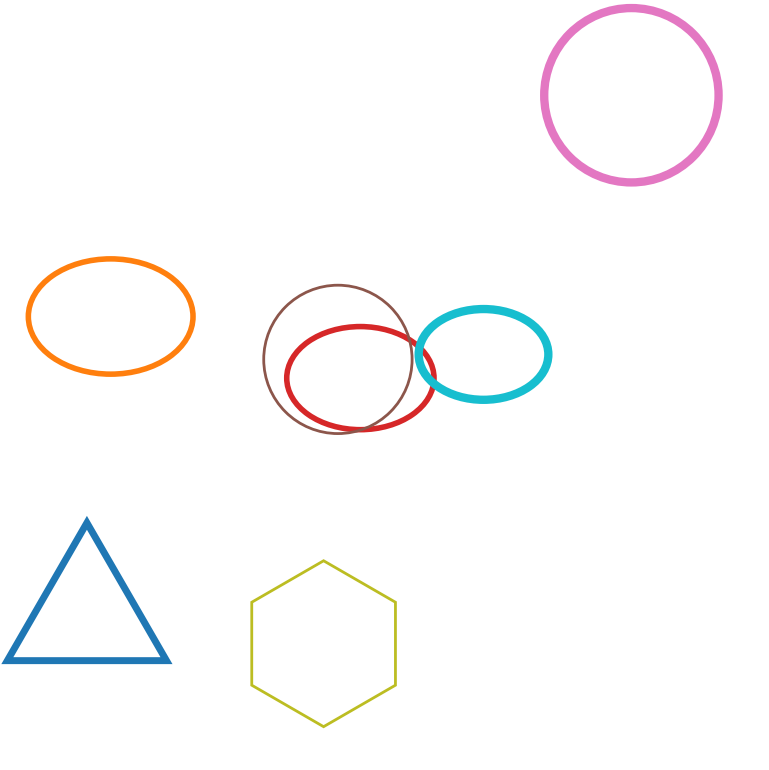[{"shape": "triangle", "thickness": 2.5, "radius": 0.6, "center": [0.113, 0.202]}, {"shape": "oval", "thickness": 2, "radius": 0.53, "center": [0.144, 0.589]}, {"shape": "oval", "thickness": 2, "radius": 0.48, "center": [0.468, 0.509]}, {"shape": "circle", "thickness": 1, "radius": 0.48, "center": [0.439, 0.533]}, {"shape": "circle", "thickness": 3, "radius": 0.57, "center": [0.82, 0.876]}, {"shape": "hexagon", "thickness": 1, "radius": 0.54, "center": [0.42, 0.164]}, {"shape": "oval", "thickness": 3, "radius": 0.42, "center": [0.628, 0.54]}]